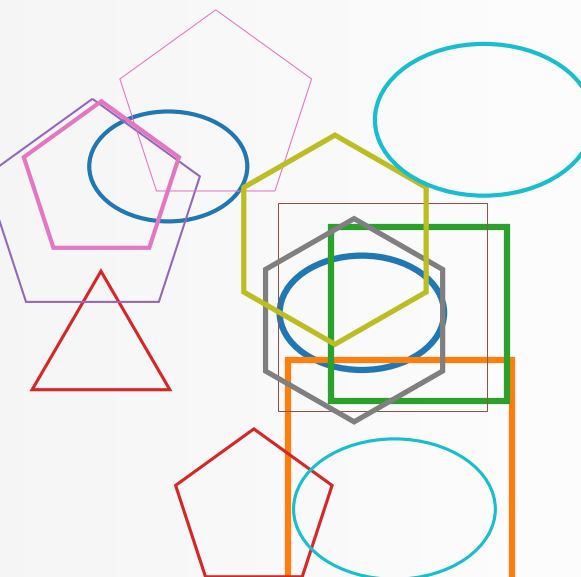[{"shape": "oval", "thickness": 2, "radius": 0.68, "center": [0.29, 0.711]}, {"shape": "oval", "thickness": 3, "radius": 0.71, "center": [0.623, 0.457]}, {"shape": "square", "thickness": 3, "radius": 0.96, "center": [0.688, 0.184]}, {"shape": "square", "thickness": 3, "radius": 0.76, "center": [0.721, 0.455]}, {"shape": "pentagon", "thickness": 1.5, "radius": 0.71, "center": [0.437, 0.115]}, {"shape": "triangle", "thickness": 1.5, "radius": 0.68, "center": [0.174, 0.393]}, {"shape": "pentagon", "thickness": 1, "radius": 0.97, "center": [0.159, 0.634]}, {"shape": "square", "thickness": 0.5, "radius": 0.9, "center": [0.658, 0.468]}, {"shape": "pentagon", "thickness": 2, "radius": 0.7, "center": [0.174, 0.684]}, {"shape": "pentagon", "thickness": 0.5, "radius": 0.87, "center": [0.371, 0.809]}, {"shape": "hexagon", "thickness": 2.5, "radius": 0.88, "center": [0.609, 0.445]}, {"shape": "hexagon", "thickness": 2.5, "radius": 0.91, "center": [0.576, 0.584]}, {"shape": "oval", "thickness": 2, "radius": 0.94, "center": [0.833, 0.792]}, {"shape": "oval", "thickness": 1.5, "radius": 0.87, "center": [0.679, 0.118]}]